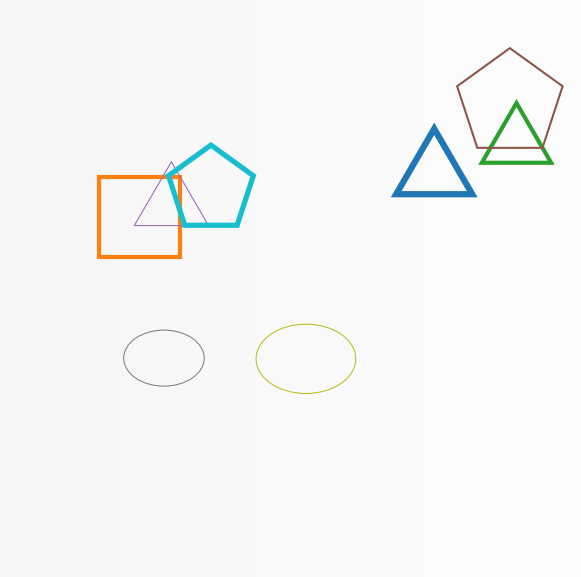[{"shape": "triangle", "thickness": 3, "radius": 0.38, "center": [0.747, 0.701]}, {"shape": "square", "thickness": 2, "radius": 0.35, "center": [0.239, 0.624]}, {"shape": "triangle", "thickness": 2, "radius": 0.34, "center": [0.889, 0.752]}, {"shape": "triangle", "thickness": 0.5, "radius": 0.37, "center": [0.295, 0.645]}, {"shape": "pentagon", "thickness": 1, "radius": 0.48, "center": [0.877, 0.82]}, {"shape": "oval", "thickness": 0.5, "radius": 0.35, "center": [0.282, 0.379]}, {"shape": "oval", "thickness": 0.5, "radius": 0.43, "center": [0.526, 0.378]}, {"shape": "pentagon", "thickness": 2.5, "radius": 0.38, "center": [0.363, 0.671]}]